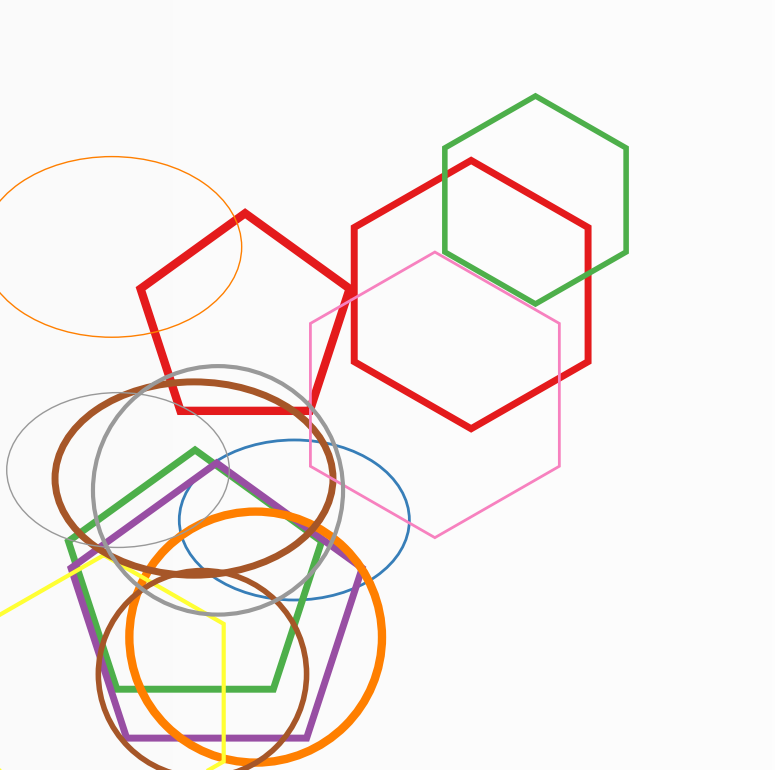[{"shape": "hexagon", "thickness": 2.5, "radius": 0.87, "center": [0.608, 0.617]}, {"shape": "pentagon", "thickness": 3, "radius": 0.71, "center": [0.316, 0.581]}, {"shape": "oval", "thickness": 1, "radius": 0.74, "center": [0.38, 0.325]}, {"shape": "pentagon", "thickness": 2.5, "radius": 0.86, "center": [0.252, 0.244]}, {"shape": "hexagon", "thickness": 2, "radius": 0.68, "center": [0.691, 0.74]}, {"shape": "pentagon", "thickness": 2.5, "radius": 0.99, "center": [0.28, 0.201]}, {"shape": "oval", "thickness": 0.5, "radius": 0.84, "center": [0.144, 0.679]}, {"shape": "circle", "thickness": 3, "radius": 0.82, "center": [0.33, 0.173]}, {"shape": "hexagon", "thickness": 1.5, "radius": 0.89, "center": [0.134, 0.1]}, {"shape": "oval", "thickness": 2.5, "radius": 0.9, "center": [0.25, 0.379]}, {"shape": "circle", "thickness": 2, "radius": 0.67, "center": [0.261, 0.125]}, {"shape": "hexagon", "thickness": 1, "radius": 0.93, "center": [0.561, 0.487]}, {"shape": "oval", "thickness": 0.5, "radius": 0.72, "center": [0.152, 0.39]}, {"shape": "circle", "thickness": 1.5, "radius": 0.81, "center": [0.281, 0.363]}]